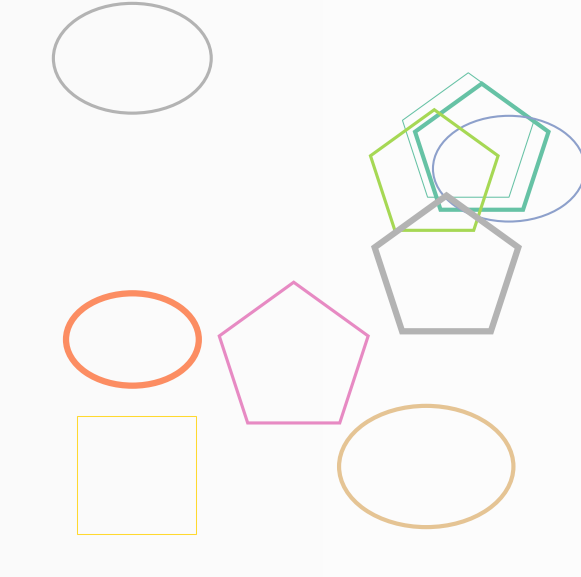[{"shape": "pentagon", "thickness": 0.5, "radius": 0.6, "center": [0.806, 0.754]}, {"shape": "pentagon", "thickness": 2, "radius": 0.6, "center": [0.829, 0.734]}, {"shape": "oval", "thickness": 3, "radius": 0.57, "center": [0.228, 0.411]}, {"shape": "oval", "thickness": 1, "radius": 0.65, "center": [0.876, 0.707]}, {"shape": "pentagon", "thickness": 1.5, "radius": 0.67, "center": [0.505, 0.376]}, {"shape": "pentagon", "thickness": 1.5, "radius": 0.58, "center": [0.747, 0.694]}, {"shape": "square", "thickness": 0.5, "radius": 0.51, "center": [0.235, 0.177]}, {"shape": "oval", "thickness": 2, "radius": 0.75, "center": [0.733, 0.191]}, {"shape": "oval", "thickness": 1.5, "radius": 0.68, "center": [0.228, 0.898]}, {"shape": "pentagon", "thickness": 3, "radius": 0.65, "center": [0.768, 0.531]}]